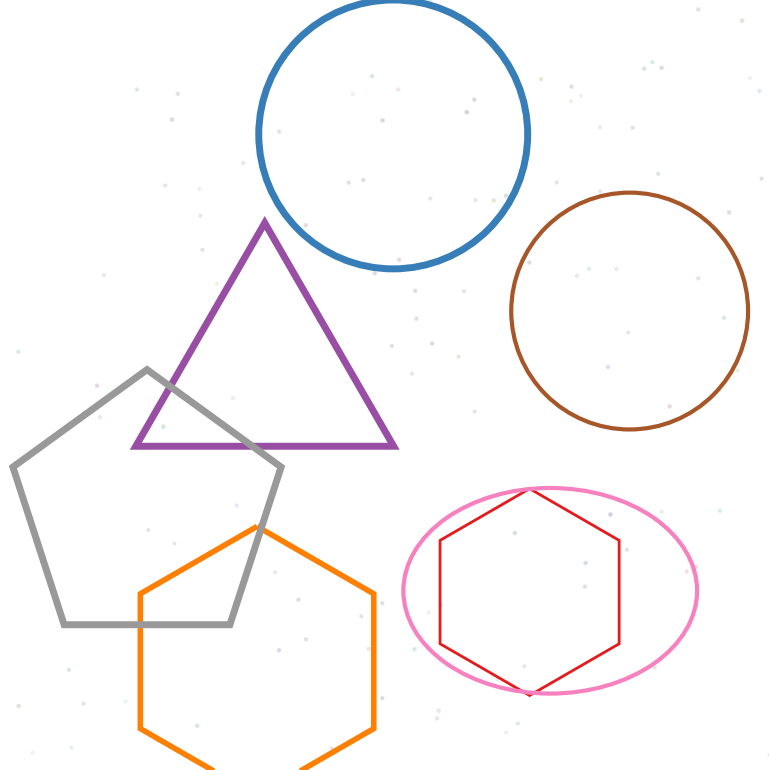[{"shape": "hexagon", "thickness": 1, "radius": 0.67, "center": [0.688, 0.231]}, {"shape": "circle", "thickness": 2.5, "radius": 0.87, "center": [0.511, 0.825]}, {"shape": "triangle", "thickness": 2.5, "radius": 0.97, "center": [0.344, 0.517]}, {"shape": "hexagon", "thickness": 2, "radius": 0.88, "center": [0.334, 0.141]}, {"shape": "circle", "thickness": 1.5, "radius": 0.77, "center": [0.818, 0.596]}, {"shape": "oval", "thickness": 1.5, "radius": 0.95, "center": [0.715, 0.233]}, {"shape": "pentagon", "thickness": 2.5, "radius": 0.92, "center": [0.191, 0.337]}]